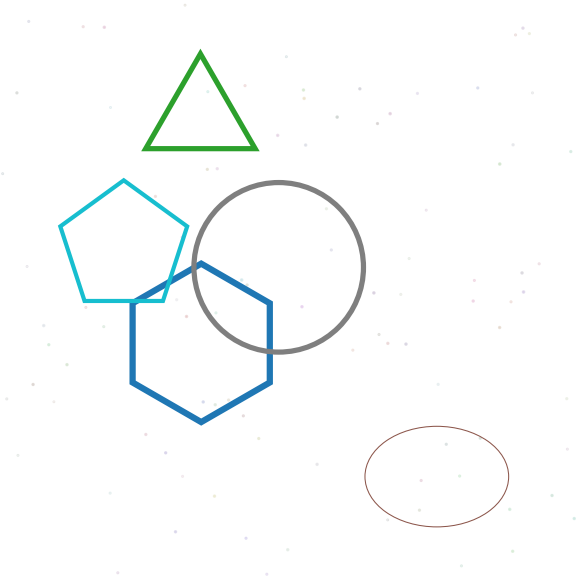[{"shape": "hexagon", "thickness": 3, "radius": 0.69, "center": [0.348, 0.405]}, {"shape": "triangle", "thickness": 2.5, "radius": 0.55, "center": [0.347, 0.796]}, {"shape": "oval", "thickness": 0.5, "radius": 0.62, "center": [0.756, 0.174]}, {"shape": "circle", "thickness": 2.5, "radius": 0.73, "center": [0.483, 0.536]}, {"shape": "pentagon", "thickness": 2, "radius": 0.58, "center": [0.214, 0.571]}]